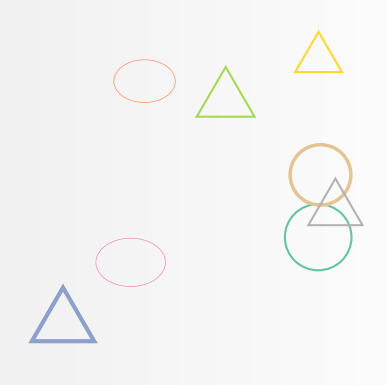[{"shape": "circle", "thickness": 1.5, "radius": 0.43, "center": [0.821, 0.384]}, {"shape": "oval", "thickness": 0.5, "radius": 0.4, "center": [0.373, 0.789]}, {"shape": "triangle", "thickness": 3, "radius": 0.46, "center": [0.163, 0.16]}, {"shape": "oval", "thickness": 0.5, "radius": 0.45, "center": [0.337, 0.319]}, {"shape": "triangle", "thickness": 1.5, "radius": 0.43, "center": [0.582, 0.74]}, {"shape": "triangle", "thickness": 1.5, "radius": 0.35, "center": [0.822, 0.848]}, {"shape": "circle", "thickness": 2.5, "radius": 0.39, "center": [0.827, 0.546]}, {"shape": "triangle", "thickness": 1.5, "radius": 0.4, "center": [0.866, 0.455]}]